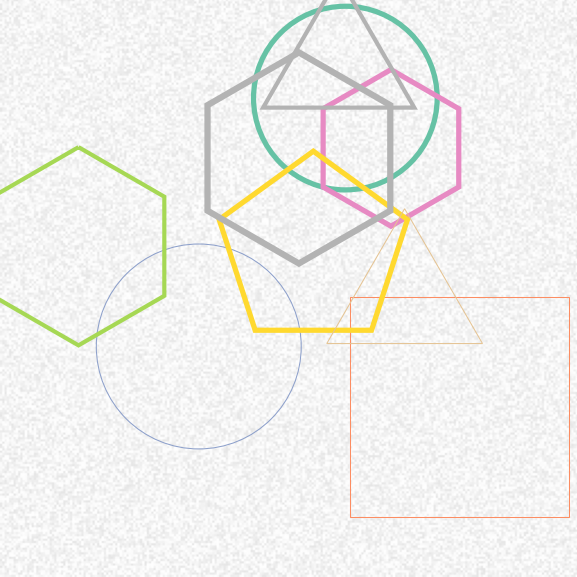[{"shape": "circle", "thickness": 2.5, "radius": 0.79, "center": [0.598, 0.829]}, {"shape": "square", "thickness": 0.5, "radius": 0.95, "center": [0.796, 0.294]}, {"shape": "circle", "thickness": 0.5, "radius": 0.89, "center": [0.344, 0.399]}, {"shape": "hexagon", "thickness": 2.5, "radius": 0.68, "center": [0.677, 0.743]}, {"shape": "hexagon", "thickness": 2, "radius": 0.86, "center": [0.136, 0.573]}, {"shape": "pentagon", "thickness": 2.5, "radius": 0.86, "center": [0.543, 0.566]}, {"shape": "triangle", "thickness": 0.5, "radius": 0.78, "center": [0.701, 0.482]}, {"shape": "hexagon", "thickness": 3, "radius": 0.91, "center": [0.518, 0.726]}, {"shape": "triangle", "thickness": 2, "radius": 0.76, "center": [0.586, 0.888]}]